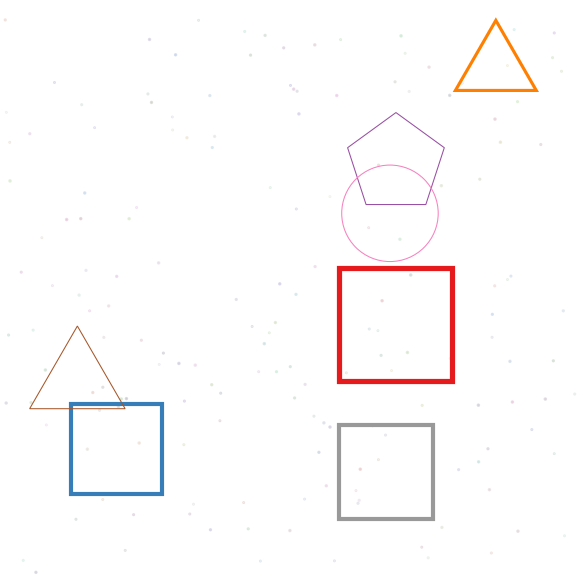[{"shape": "square", "thickness": 2.5, "radius": 0.49, "center": [0.685, 0.437]}, {"shape": "square", "thickness": 2, "radius": 0.39, "center": [0.201, 0.221]}, {"shape": "pentagon", "thickness": 0.5, "radius": 0.44, "center": [0.686, 0.716]}, {"shape": "triangle", "thickness": 1.5, "radius": 0.4, "center": [0.859, 0.883]}, {"shape": "triangle", "thickness": 0.5, "radius": 0.48, "center": [0.134, 0.339]}, {"shape": "circle", "thickness": 0.5, "radius": 0.42, "center": [0.675, 0.63]}, {"shape": "square", "thickness": 2, "radius": 0.41, "center": [0.669, 0.182]}]